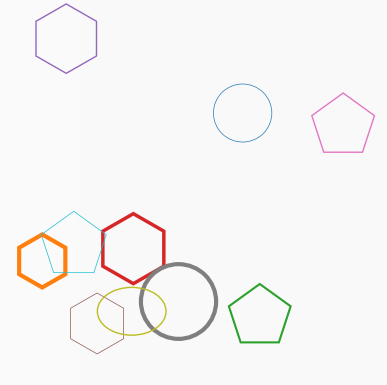[{"shape": "circle", "thickness": 0.5, "radius": 0.38, "center": [0.626, 0.706]}, {"shape": "hexagon", "thickness": 3, "radius": 0.34, "center": [0.109, 0.322]}, {"shape": "pentagon", "thickness": 1.5, "radius": 0.42, "center": [0.67, 0.179]}, {"shape": "hexagon", "thickness": 2.5, "radius": 0.45, "center": [0.344, 0.354]}, {"shape": "hexagon", "thickness": 1, "radius": 0.45, "center": [0.171, 0.9]}, {"shape": "hexagon", "thickness": 0.5, "radius": 0.4, "center": [0.251, 0.16]}, {"shape": "pentagon", "thickness": 1, "radius": 0.42, "center": [0.885, 0.673]}, {"shape": "circle", "thickness": 3, "radius": 0.49, "center": [0.461, 0.217]}, {"shape": "oval", "thickness": 1, "radius": 0.44, "center": [0.34, 0.192]}, {"shape": "pentagon", "thickness": 0.5, "radius": 0.44, "center": [0.19, 0.363]}]